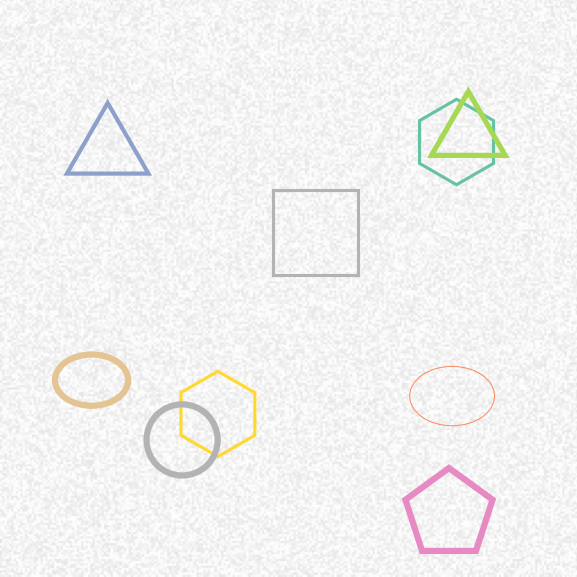[{"shape": "hexagon", "thickness": 1.5, "radius": 0.37, "center": [0.791, 0.753]}, {"shape": "oval", "thickness": 0.5, "radius": 0.37, "center": [0.783, 0.313]}, {"shape": "triangle", "thickness": 2, "radius": 0.41, "center": [0.186, 0.739]}, {"shape": "pentagon", "thickness": 3, "radius": 0.4, "center": [0.778, 0.109]}, {"shape": "triangle", "thickness": 2.5, "radius": 0.37, "center": [0.811, 0.767]}, {"shape": "hexagon", "thickness": 1.5, "radius": 0.37, "center": [0.377, 0.282]}, {"shape": "oval", "thickness": 3, "radius": 0.32, "center": [0.159, 0.341]}, {"shape": "circle", "thickness": 3, "radius": 0.31, "center": [0.315, 0.237]}, {"shape": "square", "thickness": 1.5, "radius": 0.37, "center": [0.546, 0.597]}]